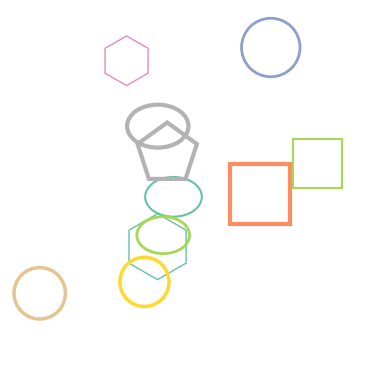[{"shape": "hexagon", "thickness": 1, "radius": 0.43, "center": [0.409, 0.359]}, {"shape": "oval", "thickness": 1.5, "radius": 0.37, "center": [0.451, 0.489]}, {"shape": "square", "thickness": 3, "radius": 0.39, "center": [0.676, 0.496]}, {"shape": "circle", "thickness": 2, "radius": 0.38, "center": [0.703, 0.877]}, {"shape": "hexagon", "thickness": 1, "radius": 0.32, "center": [0.329, 0.842]}, {"shape": "square", "thickness": 1.5, "radius": 0.32, "center": [0.824, 0.576]}, {"shape": "oval", "thickness": 2, "radius": 0.34, "center": [0.424, 0.389]}, {"shape": "circle", "thickness": 2.5, "radius": 0.32, "center": [0.375, 0.268]}, {"shape": "circle", "thickness": 2.5, "radius": 0.33, "center": [0.103, 0.238]}, {"shape": "pentagon", "thickness": 3, "radius": 0.41, "center": [0.434, 0.601]}, {"shape": "oval", "thickness": 3, "radius": 0.4, "center": [0.41, 0.672]}]